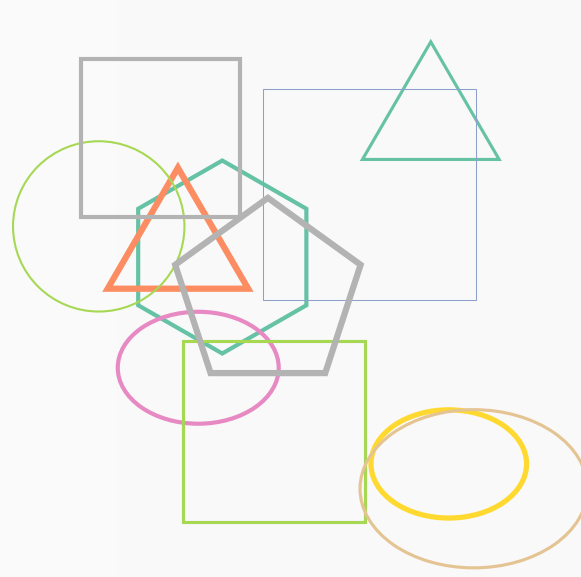[{"shape": "triangle", "thickness": 1.5, "radius": 0.68, "center": [0.741, 0.791]}, {"shape": "hexagon", "thickness": 2, "radius": 0.84, "center": [0.382, 0.554]}, {"shape": "triangle", "thickness": 3, "radius": 0.7, "center": [0.306, 0.569]}, {"shape": "square", "thickness": 0.5, "radius": 0.91, "center": [0.636, 0.662]}, {"shape": "oval", "thickness": 2, "radius": 0.69, "center": [0.341, 0.362]}, {"shape": "square", "thickness": 1.5, "radius": 0.78, "center": [0.471, 0.251]}, {"shape": "circle", "thickness": 1, "radius": 0.74, "center": [0.17, 0.607]}, {"shape": "oval", "thickness": 2.5, "radius": 0.67, "center": [0.772, 0.196]}, {"shape": "oval", "thickness": 1.5, "radius": 0.98, "center": [0.815, 0.153]}, {"shape": "square", "thickness": 2, "radius": 0.68, "center": [0.276, 0.76]}, {"shape": "pentagon", "thickness": 3, "radius": 0.84, "center": [0.461, 0.489]}]